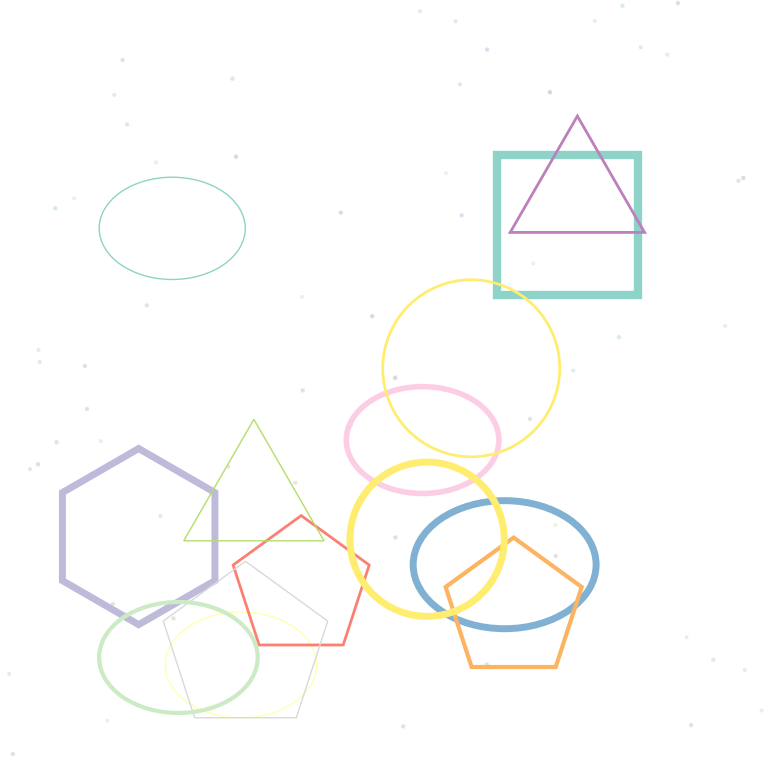[{"shape": "square", "thickness": 3, "radius": 0.46, "center": [0.737, 0.708]}, {"shape": "oval", "thickness": 0.5, "radius": 0.47, "center": [0.224, 0.703]}, {"shape": "oval", "thickness": 0.5, "radius": 0.49, "center": [0.313, 0.137]}, {"shape": "hexagon", "thickness": 2.5, "radius": 0.57, "center": [0.18, 0.303]}, {"shape": "pentagon", "thickness": 1, "radius": 0.46, "center": [0.391, 0.238]}, {"shape": "oval", "thickness": 2.5, "radius": 0.59, "center": [0.655, 0.267]}, {"shape": "pentagon", "thickness": 1.5, "radius": 0.46, "center": [0.667, 0.209]}, {"shape": "triangle", "thickness": 0.5, "radius": 0.53, "center": [0.33, 0.35]}, {"shape": "oval", "thickness": 2, "radius": 0.5, "center": [0.549, 0.429]}, {"shape": "pentagon", "thickness": 0.5, "radius": 0.56, "center": [0.319, 0.159]}, {"shape": "triangle", "thickness": 1, "radius": 0.5, "center": [0.75, 0.749]}, {"shape": "oval", "thickness": 1.5, "radius": 0.51, "center": [0.232, 0.146]}, {"shape": "circle", "thickness": 1, "radius": 0.57, "center": [0.612, 0.522]}, {"shape": "circle", "thickness": 2.5, "radius": 0.5, "center": [0.555, 0.3]}]